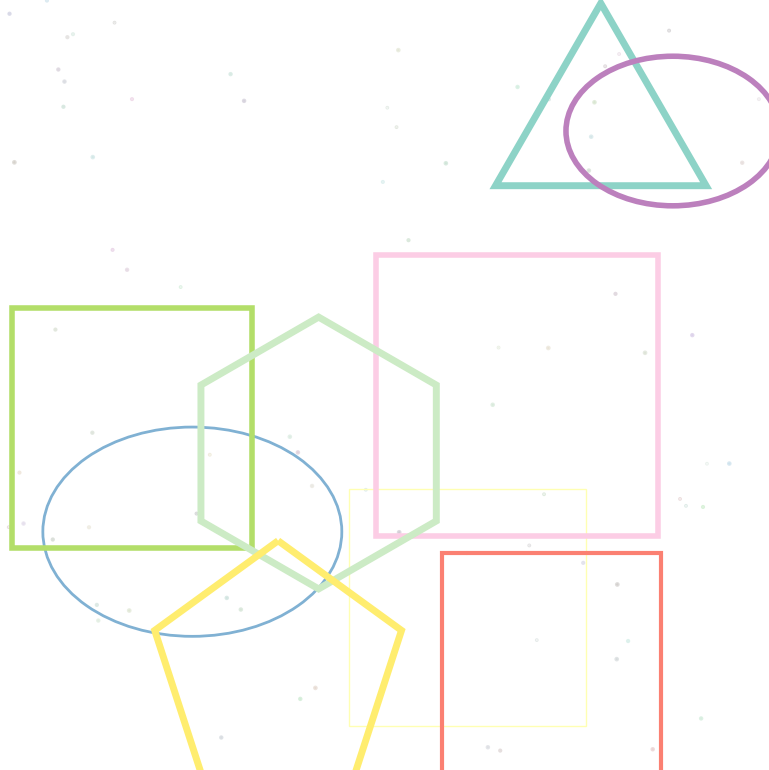[{"shape": "triangle", "thickness": 2.5, "radius": 0.79, "center": [0.78, 0.838]}, {"shape": "square", "thickness": 0.5, "radius": 0.77, "center": [0.607, 0.211]}, {"shape": "square", "thickness": 1.5, "radius": 0.71, "center": [0.716, 0.14]}, {"shape": "oval", "thickness": 1, "radius": 0.97, "center": [0.25, 0.309]}, {"shape": "square", "thickness": 2, "radius": 0.78, "center": [0.172, 0.444]}, {"shape": "square", "thickness": 2, "radius": 0.91, "center": [0.671, 0.486]}, {"shape": "oval", "thickness": 2, "radius": 0.69, "center": [0.874, 0.83]}, {"shape": "hexagon", "thickness": 2.5, "radius": 0.88, "center": [0.414, 0.412]}, {"shape": "pentagon", "thickness": 2.5, "radius": 0.84, "center": [0.361, 0.129]}]